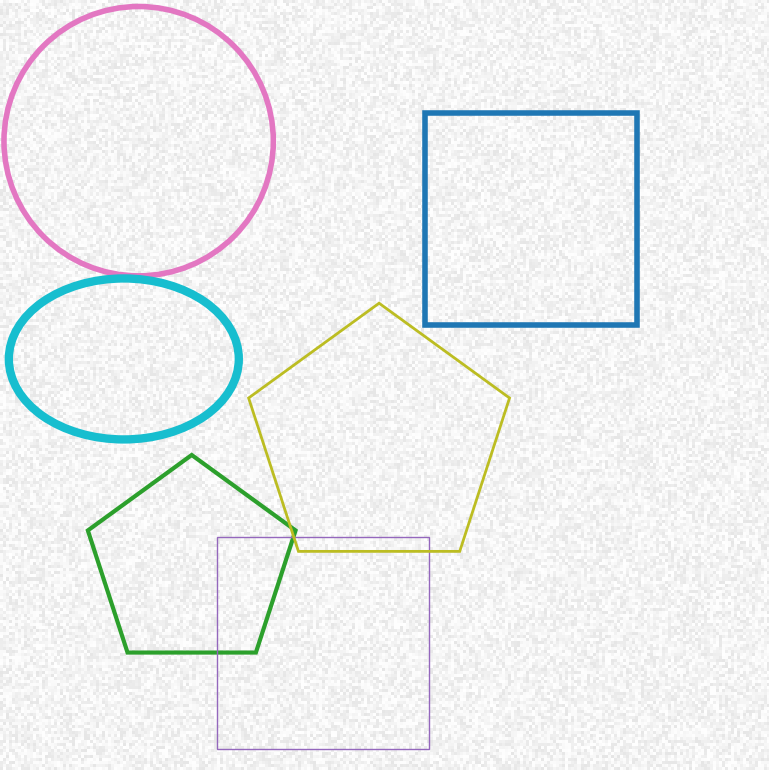[{"shape": "square", "thickness": 2, "radius": 0.69, "center": [0.69, 0.715]}, {"shape": "pentagon", "thickness": 1.5, "radius": 0.71, "center": [0.249, 0.267]}, {"shape": "square", "thickness": 0.5, "radius": 0.69, "center": [0.42, 0.165]}, {"shape": "circle", "thickness": 2, "radius": 0.87, "center": [0.18, 0.817]}, {"shape": "pentagon", "thickness": 1, "radius": 0.89, "center": [0.492, 0.428]}, {"shape": "oval", "thickness": 3, "radius": 0.75, "center": [0.161, 0.534]}]